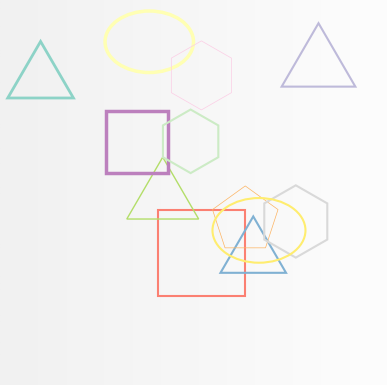[{"shape": "triangle", "thickness": 2, "radius": 0.49, "center": [0.105, 0.794]}, {"shape": "oval", "thickness": 2.5, "radius": 0.57, "center": [0.385, 0.892]}, {"shape": "triangle", "thickness": 1.5, "radius": 0.55, "center": [0.822, 0.83]}, {"shape": "square", "thickness": 1.5, "radius": 0.56, "center": [0.521, 0.343]}, {"shape": "triangle", "thickness": 1.5, "radius": 0.49, "center": [0.654, 0.34]}, {"shape": "pentagon", "thickness": 0.5, "radius": 0.44, "center": [0.633, 0.428]}, {"shape": "triangle", "thickness": 1, "radius": 0.54, "center": [0.42, 0.485]}, {"shape": "hexagon", "thickness": 0.5, "radius": 0.45, "center": [0.52, 0.804]}, {"shape": "hexagon", "thickness": 1.5, "radius": 0.47, "center": [0.763, 0.425]}, {"shape": "square", "thickness": 2.5, "radius": 0.4, "center": [0.353, 0.632]}, {"shape": "hexagon", "thickness": 1.5, "radius": 0.41, "center": [0.492, 0.633]}, {"shape": "oval", "thickness": 1.5, "radius": 0.6, "center": [0.668, 0.402]}]